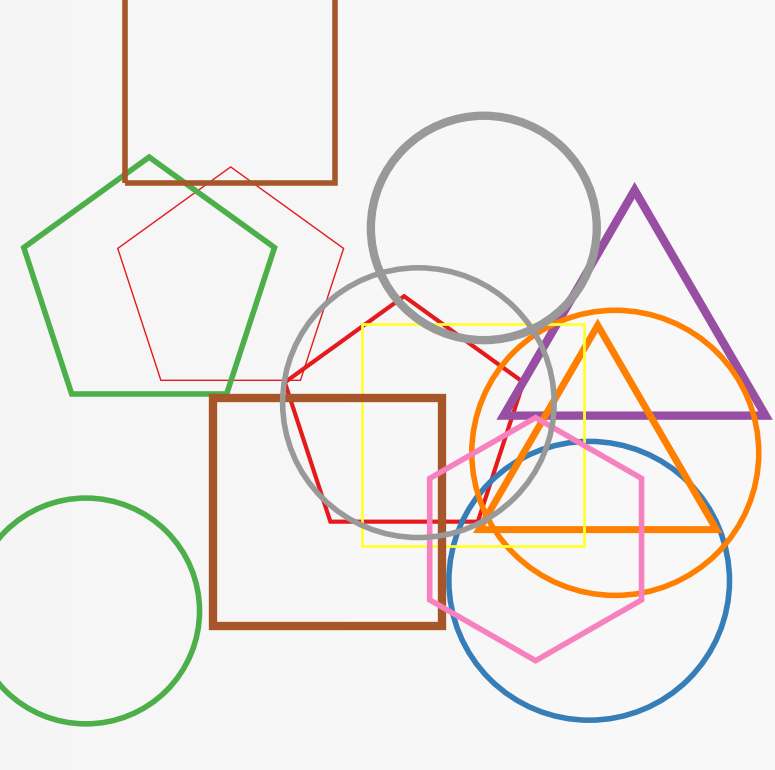[{"shape": "pentagon", "thickness": 1.5, "radius": 0.81, "center": [0.521, 0.453]}, {"shape": "pentagon", "thickness": 0.5, "radius": 0.77, "center": [0.298, 0.63]}, {"shape": "circle", "thickness": 2, "radius": 0.91, "center": [0.76, 0.246]}, {"shape": "circle", "thickness": 2, "radius": 0.73, "center": [0.111, 0.207]}, {"shape": "pentagon", "thickness": 2, "radius": 0.85, "center": [0.192, 0.626]}, {"shape": "triangle", "thickness": 3, "radius": 0.98, "center": [0.819, 0.558]}, {"shape": "circle", "thickness": 2, "radius": 0.93, "center": [0.794, 0.412]}, {"shape": "triangle", "thickness": 2.5, "radius": 0.88, "center": [0.771, 0.401]}, {"shape": "square", "thickness": 1, "radius": 0.72, "center": [0.61, 0.435]}, {"shape": "square", "thickness": 3, "radius": 0.74, "center": [0.423, 0.335]}, {"shape": "square", "thickness": 2, "radius": 0.67, "center": [0.297, 0.897]}, {"shape": "hexagon", "thickness": 2, "radius": 0.79, "center": [0.691, 0.3]}, {"shape": "circle", "thickness": 2, "radius": 0.88, "center": [0.54, 0.477]}, {"shape": "circle", "thickness": 3, "radius": 0.73, "center": [0.624, 0.704]}]